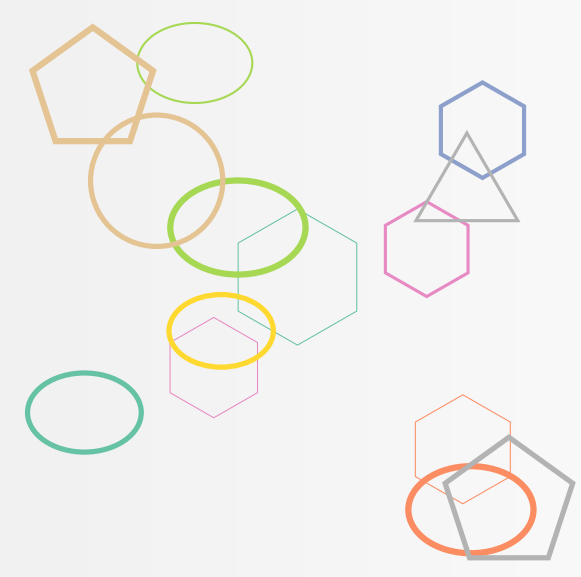[{"shape": "oval", "thickness": 2.5, "radius": 0.49, "center": [0.145, 0.285]}, {"shape": "hexagon", "thickness": 0.5, "radius": 0.59, "center": [0.512, 0.519]}, {"shape": "oval", "thickness": 3, "radius": 0.54, "center": [0.81, 0.117]}, {"shape": "hexagon", "thickness": 0.5, "radius": 0.47, "center": [0.796, 0.221]}, {"shape": "hexagon", "thickness": 2, "radius": 0.41, "center": [0.83, 0.774]}, {"shape": "hexagon", "thickness": 0.5, "radius": 0.43, "center": [0.368, 0.363]}, {"shape": "hexagon", "thickness": 1.5, "radius": 0.41, "center": [0.734, 0.568]}, {"shape": "oval", "thickness": 3, "radius": 0.58, "center": [0.409, 0.605]}, {"shape": "oval", "thickness": 1, "radius": 0.49, "center": [0.335, 0.89]}, {"shape": "oval", "thickness": 2.5, "radius": 0.45, "center": [0.381, 0.426]}, {"shape": "pentagon", "thickness": 3, "radius": 0.54, "center": [0.16, 0.843]}, {"shape": "circle", "thickness": 2.5, "radius": 0.57, "center": [0.27, 0.686]}, {"shape": "triangle", "thickness": 1.5, "radius": 0.51, "center": [0.803, 0.668]}, {"shape": "pentagon", "thickness": 2.5, "radius": 0.58, "center": [0.876, 0.127]}]